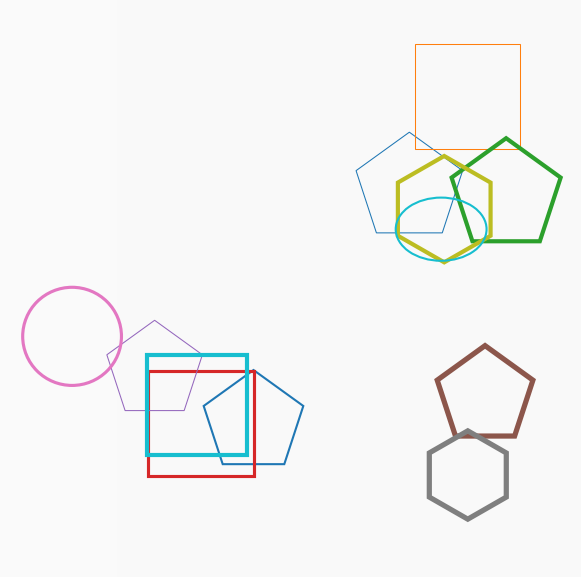[{"shape": "pentagon", "thickness": 0.5, "radius": 0.48, "center": [0.704, 0.674]}, {"shape": "pentagon", "thickness": 1, "radius": 0.45, "center": [0.436, 0.268]}, {"shape": "square", "thickness": 0.5, "radius": 0.45, "center": [0.804, 0.832]}, {"shape": "pentagon", "thickness": 2, "radius": 0.49, "center": [0.871, 0.661]}, {"shape": "square", "thickness": 1.5, "radius": 0.46, "center": [0.346, 0.266]}, {"shape": "pentagon", "thickness": 0.5, "radius": 0.43, "center": [0.266, 0.358]}, {"shape": "pentagon", "thickness": 2.5, "radius": 0.43, "center": [0.835, 0.314]}, {"shape": "circle", "thickness": 1.5, "radius": 0.42, "center": [0.124, 0.417]}, {"shape": "hexagon", "thickness": 2.5, "radius": 0.38, "center": [0.805, 0.177]}, {"shape": "hexagon", "thickness": 2, "radius": 0.46, "center": [0.764, 0.637]}, {"shape": "square", "thickness": 2, "radius": 0.43, "center": [0.339, 0.299]}, {"shape": "oval", "thickness": 1, "radius": 0.39, "center": [0.759, 0.602]}]